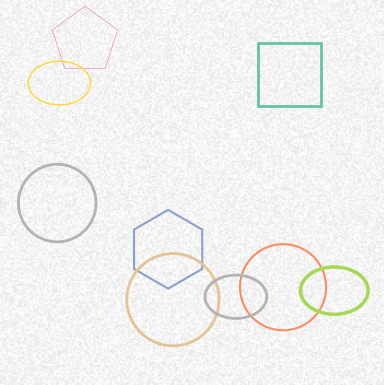[{"shape": "square", "thickness": 2, "radius": 0.41, "center": [0.751, 0.807]}, {"shape": "circle", "thickness": 1.5, "radius": 0.56, "center": [0.735, 0.254]}, {"shape": "hexagon", "thickness": 1.5, "radius": 0.51, "center": [0.437, 0.353]}, {"shape": "pentagon", "thickness": 0.5, "radius": 0.45, "center": [0.221, 0.894]}, {"shape": "oval", "thickness": 2.5, "radius": 0.44, "center": [0.868, 0.245]}, {"shape": "oval", "thickness": 1, "radius": 0.41, "center": [0.154, 0.784]}, {"shape": "circle", "thickness": 2, "radius": 0.6, "center": [0.449, 0.222]}, {"shape": "circle", "thickness": 2, "radius": 0.5, "center": [0.149, 0.473]}, {"shape": "oval", "thickness": 2, "radius": 0.4, "center": [0.613, 0.229]}]